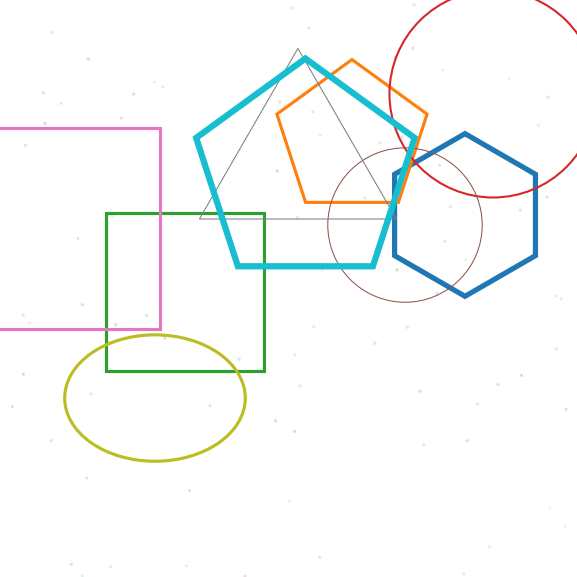[{"shape": "hexagon", "thickness": 2.5, "radius": 0.7, "center": [0.805, 0.627]}, {"shape": "pentagon", "thickness": 1.5, "radius": 0.68, "center": [0.609, 0.759]}, {"shape": "square", "thickness": 1.5, "radius": 0.68, "center": [0.32, 0.493]}, {"shape": "circle", "thickness": 1, "radius": 0.9, "center": [0.854, 0.837]}, {"shape": "circle", "thickness": 0.5, "radius": 0.67, "center": [0.701, 0.609]}, {"shape": "square", "thickness": 1.5, "radius": 0.87, "center": [0.103, 0.603]}, {"shape": "triangle", "thickness": 0.5, "radius": 0.98, "center": [0.516, 0.718]}, {"shape": "oval", "thickness": 1.5, "radius": 0.78, "center": [0.268, 0.31]}, {"shape": "pentagon", "thickness": 3, "radius": 0.99, "center": [0.529, 0.699]}]